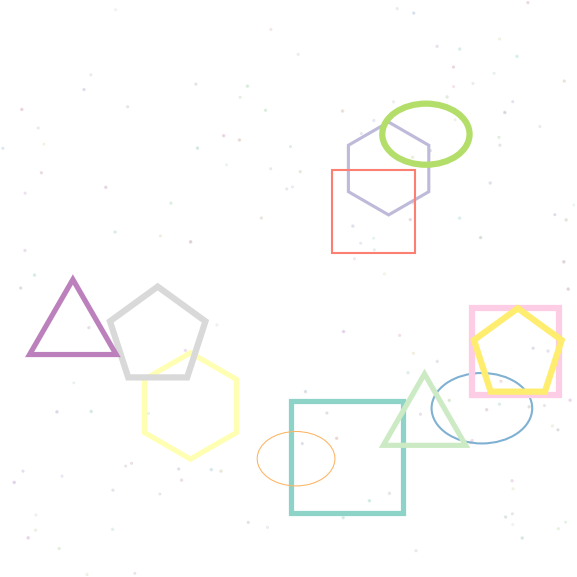[{"shape": "square", "thickness": 2.5, "radius": 0.49, "center": [0.601, 0.208]}, {"shape": "hexagon", "thickness": 2.5, "radius": 0.46, "center": [0.33, 0.296]}, {"shape": "hexagon", "thickness": 1.5, "radius": 0.4, "center": [0.673, 0.707]}, {"shape": "square", "thickness": 1, "radius": 0.36, "center": [0.647, 0.633]}, {"shape": "oval", "thickness": 1, "radius": 0.44, "center": [0.834, 0.292]}, {"shape": "oval", "thickness": 0.5, "radius": 0.34, "center": [0.513, 0.205]}, {"shape": "oval", "thickness": 3, "radius": 0.38, "center": [0.738, 0.767]}, {"shape": "square", "thickness": 3, "radius": 0.38, "center": [0.892, 0.391]}, {"shape": "pentagon", "thickness": 3, "radius": 0.43, "center": [0.273, 0.416]}, {"shape": "triangle", "thickness": 2.5, "radius": 0.43, "center": [0.126, 0.429]}, {"shape": "triangle", "thickness": 2.5, "radius": 0.41, "center": [0.735, 0.269]}, {"shape": "pentagon", "thickness": 3, "radius": 0.4, "center": [0.897, 0.386]}]